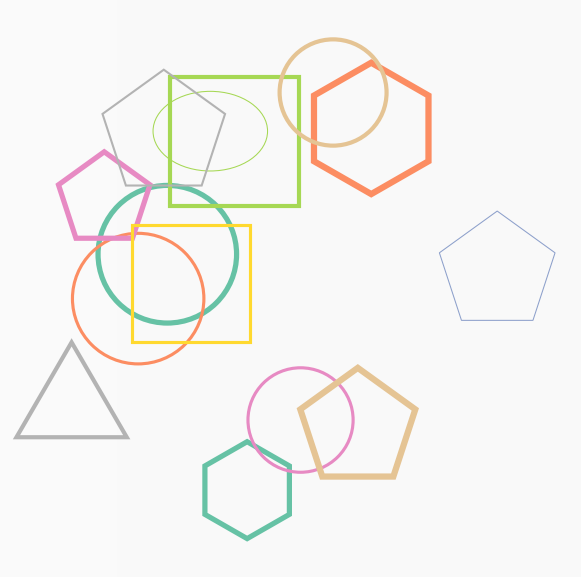[{"shape": "hexagon", "thickness": 2.5, "radius": 0.42, "center": [0.425, 0.15]}, {"shape": "circle", "thickness": 2.5, "radius": 0.6, "center": [0.288, 0.559]}, {"shape": "hexagon", "thickness": 3, "radius": 0.57, "center": [0.639, 0.777]}, {"shape": "circle", "thickness": 1.5, "radius": 0.57, "center": [0.238, 0.482]}, {"shape": "pentagon", "thickness": 0.5, "radius": 0.52, "center": [0.855, 0.529]}, {"shape": "pentagon", "thickness": 2.5, "radius": 0.41, "center": [0.179, 0.654]}, {"shape": "circle", "thickness": 1.5, "radius": 0.45, "center": [0.517, 0.272]}, {"shape": "square", "thickness": 2, "radius": 0.56, "center": [0.403, 0.754]}, {"shape": "oval", "thickness": 0.5, "radius": 0.49, "center": [0.362, 0.772]}, {"shape": "square", "thickness": 1.5, "radius": 0.51, "center": [0.329, 0.508]}, {"shape": "pentagon", "thickness": 3, "radius": 0.52, "center": [0.616, 0.258]}, {"shape": "circle", "thickness": 2, "radius": 0.46, "center": [0.573, 0.839]}, {"shape": "triangle", "thickness": 2, "radius": 0.55, "center": [0.123, 0.297]}, {"shape": "pentagon", "thickness": 1, "radius": 0.55, "center": [0.282, 0.768]}]